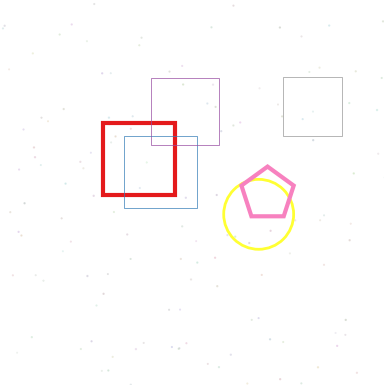[{"shape": "square", "thickness": 3, "radius": 0.47, "center": [0.361, 0.587]}, {"shape": "square", "thickness": 0.5, "radius": 0.47, "center": [0.417, 0.554]}, {"shape": "square", "thickness": 0.5, "radius": 0.44, "center": [0.481, 0.711]}, {"shape": "circle", "thickness": 2, "radius": 0.45, "center": [0.672, 0.443]}, {"shape": "pentagon", "thickness": 3, "radius": 0.36, "center": [0.695, 0.496]}, {"shape": "square", "thickness": 0.5, "radius": 0.38, "center": [0.813, 0.723]}]